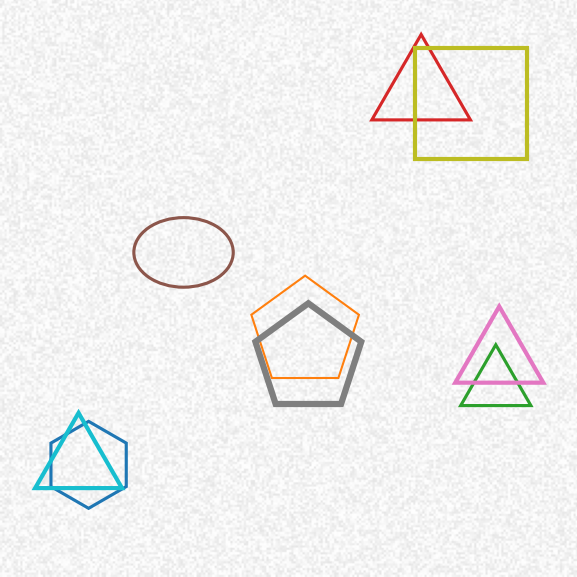[{"shape": "hexagon", "thickness": 1.5, "radius": 0.38, "center": [0.153, 0.194]}, {"shape": "pentagon", "thickness": 1, "radius": 0.49, "center": [0.528, 0.424]}, {"shape": "triangle", "thickness": 1.5, "radius": 0.35, "center": [0.859, 0.332]}, {"shape": "triangle", "thickness": 1.5, "radius": 0.49, "center": [0.729, 0.841]}, {"shape": "oval", "thickness": 1.5, "radius": 0.43, "center": [0.318, 0.562]}, {"shape": "triangle", "thickness": 2, "radius": 0.44, "center": [0.865, 0.38]}, {"shape": "pentagon", "thickness": 3, "radius": 0.48, "center": [0.534, 0.378]}, {"shape": "square", "thickness": 2, "radius": 0.48, "center": [0.816, 0.819]}, {"shape": "triangle", "thickness": 2, "radius": 0.43, "center": [0.136, 0.197]}]